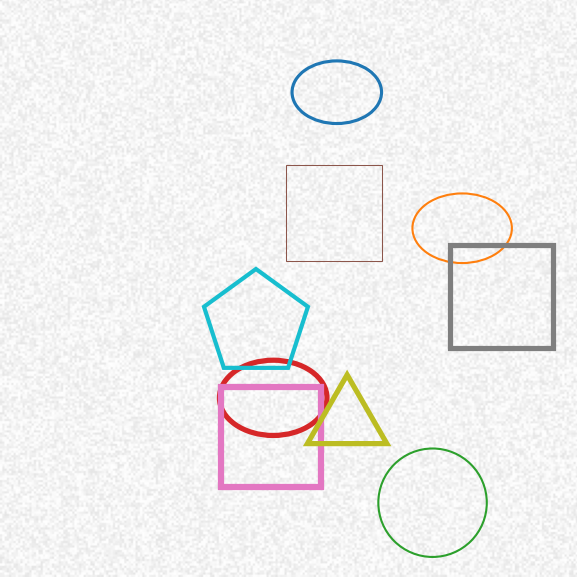[{"shape": "oval", "thickness": 1.5, "radius": 0.39, "center": [0.583, 0.839]}, {"shape": "oval", "thickness": 1, "radius": 0.43, "center": [0.8, 0.604]}, {"shape": "circle", "thickness": 1, "radius": 0.47, "center": [0.749, 0.129]}, {"shape": "oval", "thickness": 2.5, "radius": 0.47, "center": [0.473, 0.31]}, {"shape": "square", "thickness": 0.5, "radius": 0.41, "center": [0.578, 0.631]}, {"shape": "square", "thickness": 3, "radius": 0.43, "center": [0.469, 0.243]}, {"shape": "square", "thickness": 2.5, "radius": 0.45, "center": [0.868, 0.486]}, {"shape": "triangle", "thickness": 2.5, "radius": 0.4, "center": [0.601, 0.271]}, {"shape": "pentagon", "thickness": 2, "radius": 0.47, "center": [0.443, 0.439]}]